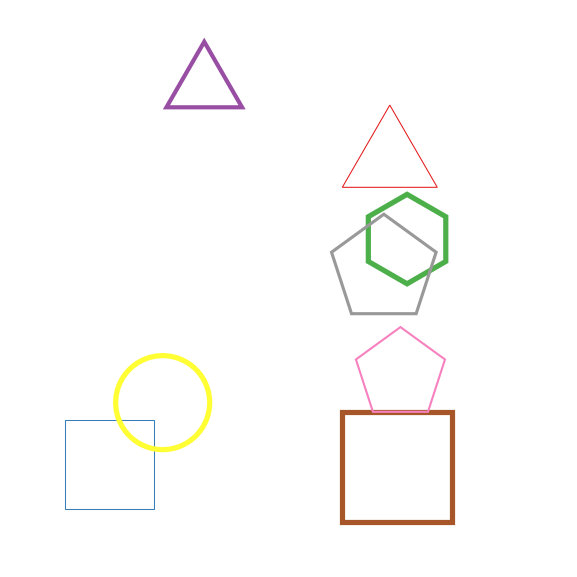[{"shape": "triangle", "thickness": 0.5, "radius": 0.47, "center": [0.675, 0.722]}, {"shape": "square", "thickness": 0.5, "radius": 0.39, "center": [0.19, 0.195]}, {"shape": "hexagon", "thickness": 2.5, "radius": 0.39, "center": [0.705, 0.585]}, {"shape": "triangle", "thickness": 2, "radius": 0.38, "center": [0.354, 0.851]}, {"shape": "circle", "thickness": 2.5, "radius": 0.41, "center": [0.282, 0.302]}, {"shape": "square", "thickness": 2.5, "radius": 0.47, "center": [0.687, 0.191]}, {"shape": "pentagon", "thickness": 1, "radius": 0.41, "center": [0.693, 0.352]}, {"shape": "pentagon", "thickness": 1.5, "radius": 0.48, "center": [0.665, 0.533]}]